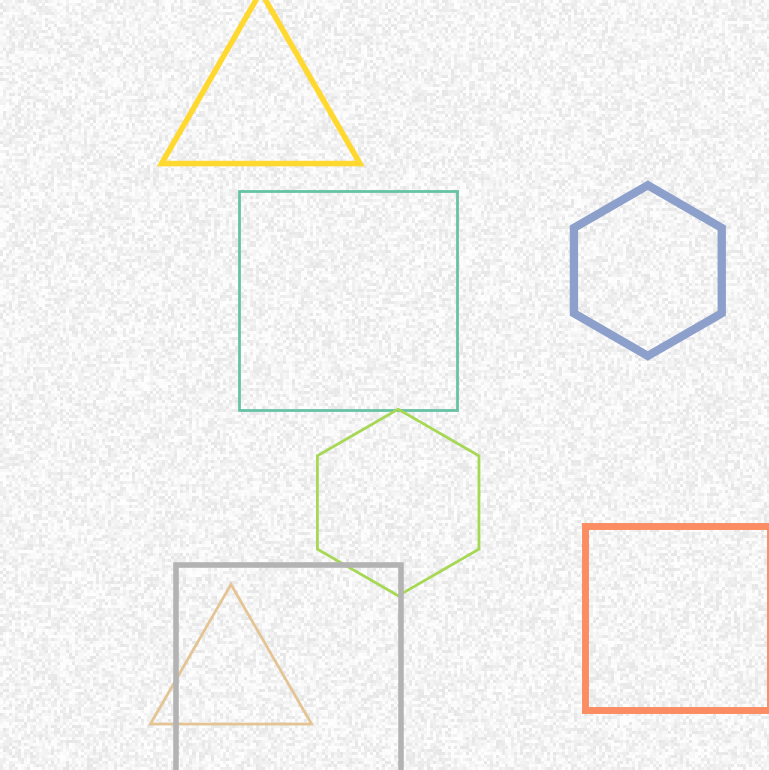[{"shape": "square", "thickness": 1, "radius": 0.71, "center": [0.452, 0.61]}, {"shape": "square", "thickness": 2.5, "radius": 0.6, "center": [0.88, 0.197]}, {"shape": "hexagon", "thickness": 3, "radius": 0.55, "center": [0.841, 0.649]}, {"shape": "hexagon", "thickness": 1, "radius": 0.61, "center": [0.517, 0.347]}, {"shape": "triangle", "thickness": 2, "radius": 0.74, "center": [0.339, 0.862]}, {"shape": "triangle", "thickness": 1, "radius": 0.6, "center": [0.3, 0.12]}, {"shape": "square", "thickness": 2, "radius": 0.73, "center": [0.375, 0.12]}]